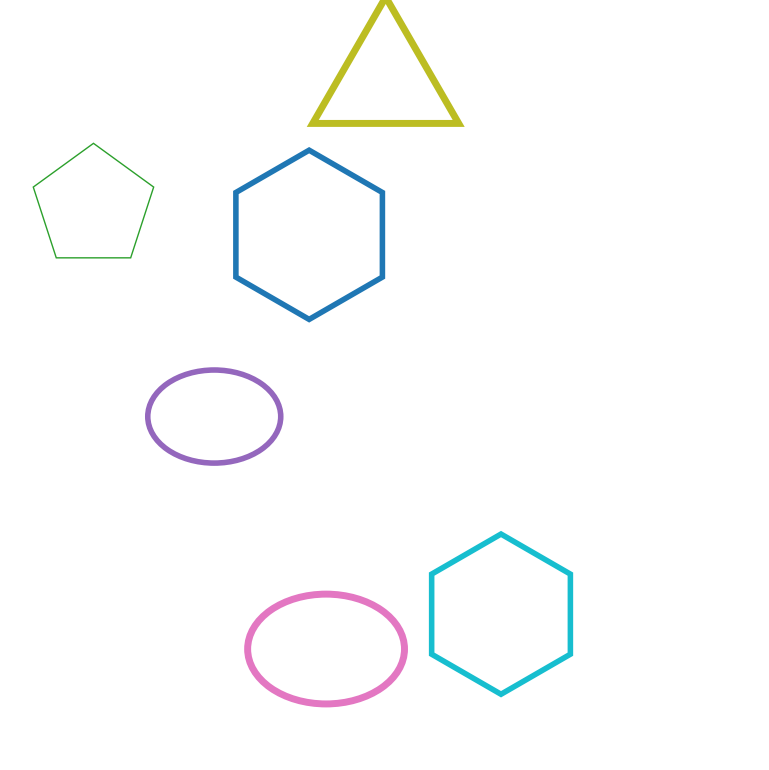[{"shape": "hexagon", "thickness": 2, "radius": 0.55, "center": [0.401, 0.695]}, {"shape": "pentagon", "thickness": 0.5, "radius": 0.41, "center": [0.121, 0.732]}, {"shape": "oval", "thickness": 2, "radius": 0.43, "center": [0.278, 0.459]}, {"shape": "oval", "thickness": 2.5, "radius": 0.51, "center": [0.423, 0.157]}, {"shape": "triangle", "thickness": 2.5, "radius": 0.55, "center": [0.501, 0.894]}, {"shape": "hexagon", "thickness": 2, "radius": 0.52, "center": [0.651, 0.202]}]